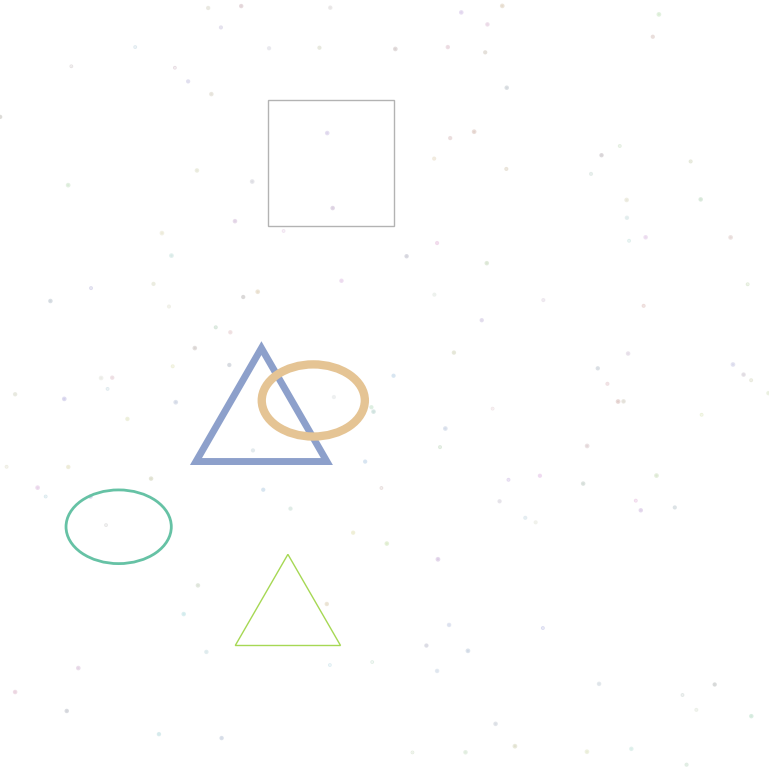[{"shape": "oval", "thickness": 1, "radius": 0.34, "center": [0.154, 0.316]}, {"shape": "triangle", "thickness": 2.5, "radius": 0.49, "center": [0.34, 0.45]}, {"shape": "triangle", "thickness": 0.5, "radius": 0.39, "center": [0.374, 0.201]}, {"shape": "oval", "thickness": 3, "radius": 0.33, "center": [0.407, 0.48]}, {"shape": "square", "thickness": 0.5, "radius": 0.41, "center": [0.43, 0.789]}]